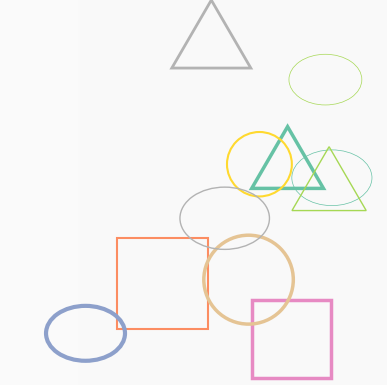[{"shape": "triangle", "thickness": 2.5, "radius": 0.53, "center": [0.742, 0.564]}, {"shape": "oval", "thickness": 0.5, "radius": 0.52, "center": [0.857, 0.538]}, {"shape": "square", "thickness": 1.5, "radius": 0.59, "center": [0.419, 0.265]}, {"shape": "oval", "thickness": 3, "radius": 0.51, "center": [0.221, 0.134]}, {"shape": "square", "thickness": 2.5, "radius": 0.51, "center": [0.752, 0.119]}, {"shape": "oval", "thickness": 0.5, "radius": 0.47, "center": [0.84, 0.793]}, {"shape": "triangle", "thickness": 1, "radius": 0.55, "center": [0.849, 0.508]}, {"shape": "circle", "thickness": 1.5, "radius": 0.42, "center": [0.669, 0.573]}, {"shape": "circle", "thickness": 2.5, "radius": 0.58, "center": [0.641, 0.274]}, {"shape": "oval", "thickness": 1, "radius": 0.58, "center": [0.58, 0.433]}, {"shape": "triangle", "thickness": 2, "radius": 0.59, "center": [0.545, 0.882]}]